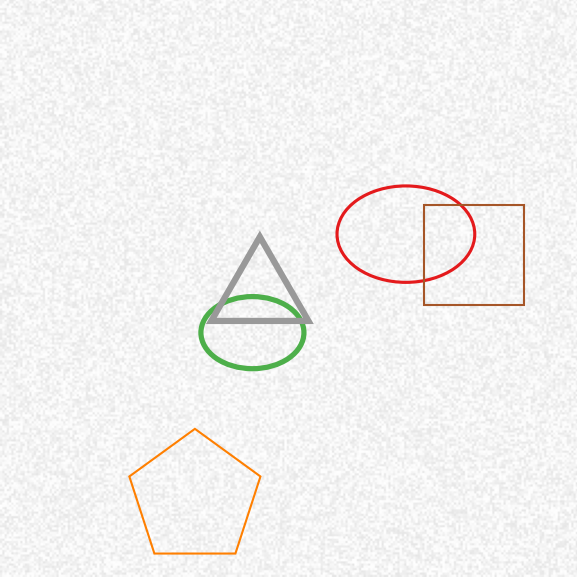[{"shape": "oval", "thickness": 1.5, "radius": 0.6, "center": [0.703, 0.594]}, {"shape": "oval", "thickness": 2.5, "radius": 0.45, "center": [0.437, 0.423]}, {"shape": "pentagon", "thickness": 1, "radius": 0.6, "center": [0.337, 0.137]}, {"shape": "square", "thickness": 1, "radius": 0.43, "center": [0.821, 0.558]}, {"shape": "triangle", "thickness": 3, "radius": 0.49, "center": [0.45, 0.492]}]